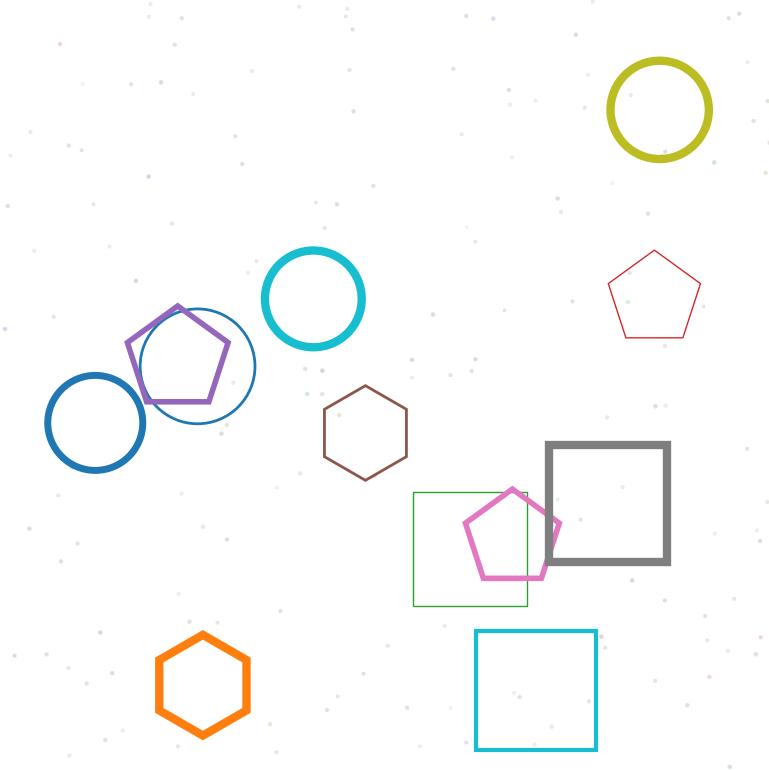[{"shape": "circle", "thickness": 1, "radius": 0.37, "center": [0.257, 0.524]}, {"shape": "circle", "thickness": 2.5, "radius": 0.31, "center": [0.124, 0.451]}, {"shape": "hexagon", "thickness": 3, "radius": 0.33, "center": [0.263, 0.11]}, {"shape": "square", "thickness": 0.5, "radius": 0.37, "center": [0.611, 0.288]}, {"shape": "pentagon", "thickness": 0.5, "radius": 0.31, "center": [0.85, 0.612]}, {"shape": "pentagon", "thickness": 2, "radius": 0.34, "center": [0.231, 0.534]}, {"shape": "hexagon", "thickness": 1, "radius": 0.31, "center": [0.475, 0.438]}, {"shape": "pentagon", "thickness": 2, "radius": 0.32, "center": [0.665, 0.301]}, {"shape": "square", "thickness": 3, "radius": 0.38, "center": [0.789, 0.346]}, {"shape": "circle", "thickness": 3, "radius": 0.32, "center": [0.857, 0.857]}, {"shape": "circle", "thickness": 3, "radius": 0.31, "center": [0.407, 0.612]}, {"shape": "square", "thickness": 1.5, "radius": 0.39, "center": [0.696, 0.104]}]